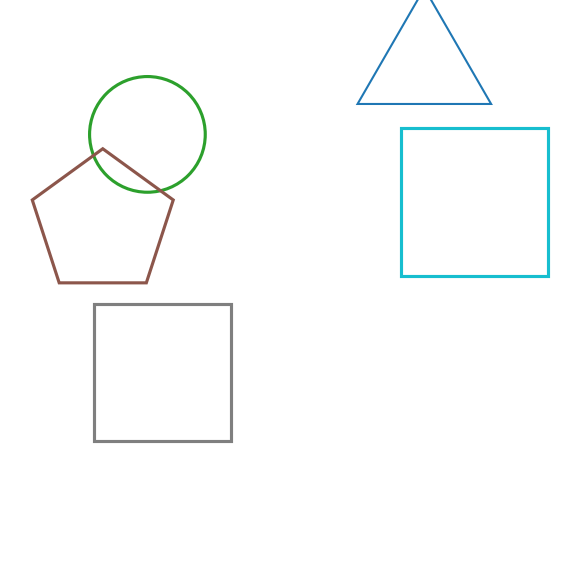[{"shape": "triangle", "thickness": 1, "radius": 0.67, "center": [0.735, 0.886]}, {"shape": "circle", "thickness": 1.5, "radius": 0.5, "center": [0.255, 0.766]}, {"shape": "pentagon", "thickness": 1.5, "radius": 0.64, "center": [0.178, 0.613]}, {"shape": "square", "thickness": 1.5, "radius": 0.59, "center": [0.282, 0.354]}, {"shape": "square", "thickness": 1.5, "radius": 0.64, "center": [0.822, 0.65]}]